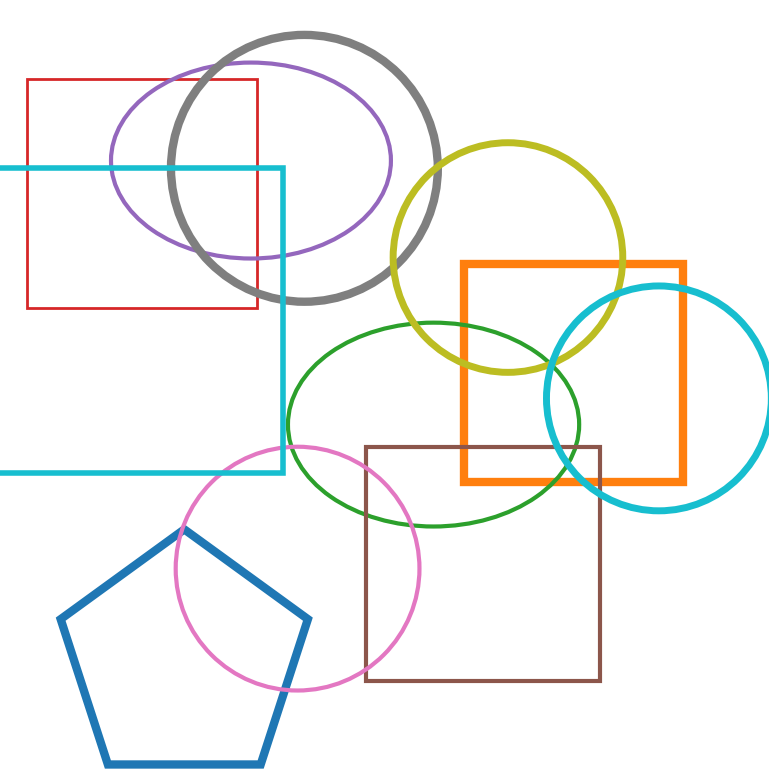[{"shape": "pentagon", "thickness": 3, "radius": 0.84, "center": [0.239, 0.144]}, {"shape": "square", "thickness": 3, "radius": 0.71, "center": [0.745, 0.516]}, {"shape": "oval", "thickness": 1.5, "radius": 0.95, "center": [0.563, 0.449]}, {"shape": "square", "thickness": 1, "radius": 0.74, "center": [0.184, 0.749]}, {"shape": "oval", "thickness": 1.5, "radius": 0.91, "center": [0.326, 0.792]}, {"shape": "square", "thickness": 1.5, "radius": 0.76, "center": [0.627, 0.267]}, {"shape": "circle", "thickness": 1.5, "radius": 0.79, "center": [0.386, 0.262]}, {"shape": "circle", "thickness": 3, "radius": 0.87, "center": [0.395, 0.781]}, {"shape": "circle", "thickness": 2.5, "radius": 0.75, "center": [0.66, 0.666]}, {"shape": "square", "thickness": 2, "radius": 0.99, "center": [0.171, 0.584]}, {"shape": "circle", "thickness": 2.5, "radius": 0.73, "center": [0.856, 0.483]}]